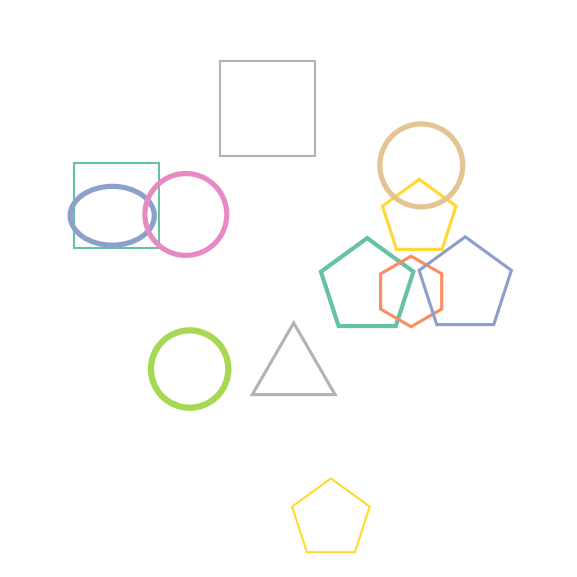[{"shape": "square", "thickness": 1, "radius": 0.37, "center": [0.203, 0.643]}, {"shape": "pentagon", "thickness": 2, "radius": 0.42, "center": [0.636, 0.503]}, {"shape": "hexagon", "thickness": 1.5, "radius": 0.31, "center": [0.712, 0.494]}, {"shape": "oval", "thickness": 2.5, "radius": 0.36, "center": [0.194, 0.626]}, {"shape": "pentagon", "thickness": 1.5, "radius": 0.42, "center": [0.806, 0.505]}, {"shape": "circle", "thickness": 2.5, "radius": 0.35, "center": [0.322, 0.628]}, {"shape": "circle", "thickness": 3, "radius": 0.33, "center": [0.328, 0.36]}, {"shape": "pentagon", "thickness": 1, "radius": 0.35, "center": [0.573, 0.1]}, {"shape": "pentagon", "thickness": 1.5, "radius": 0.34, "center": [0.726, 0.621]}, {"shape": "circle", "thickness": 2.5, "radius": 0.36, "center": [0.729, 0.713]}, {"shape": "square", "thickness": 1, "radius": 0.41, "center": [0.463, 0.811]}, {"shape": "triangle", "thickness": 1.5, "radius": 0.41, "center": [0.509, 0.357]}]